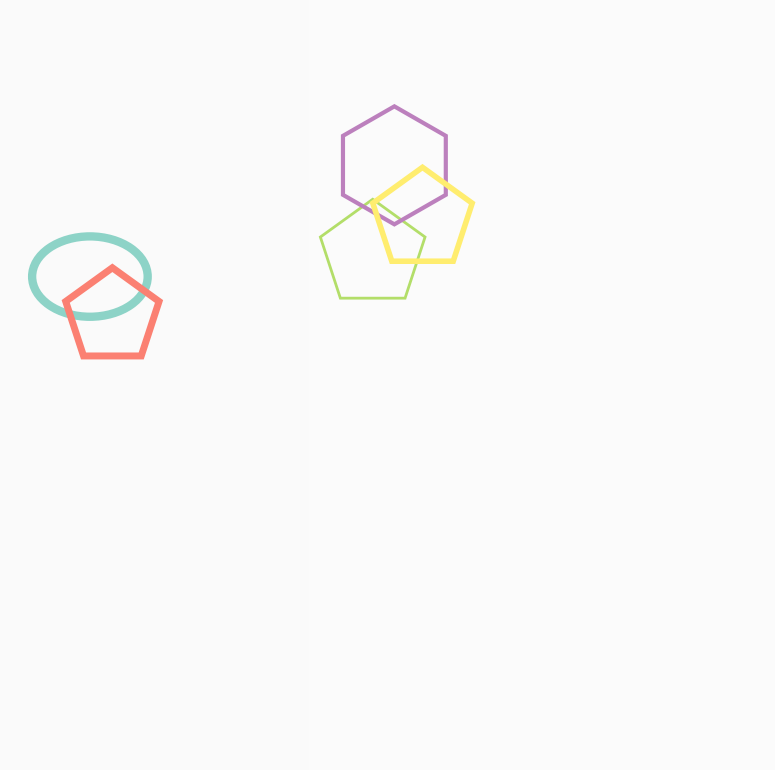[{"shape": "oval", "thickness": 3, "radius": 0.37, "center": [0.116, 0.641]}, {"shape": "pentagon", "thickness": 2.5, "radius": 0.32, "center": [0.145, 0.589]}, {"shape": "pentagon", "thickness": 1, "radius": 0.36, "center": [0.481, 0.67]}, {"shape": "hexagon", "thickness": 1.5, "radius": 0.38, "center": [0.509, 0.785]}, {"shape": "pentagon", "thickness": 2, "radius": 0.34, "center": [0.545, 0.715]}]